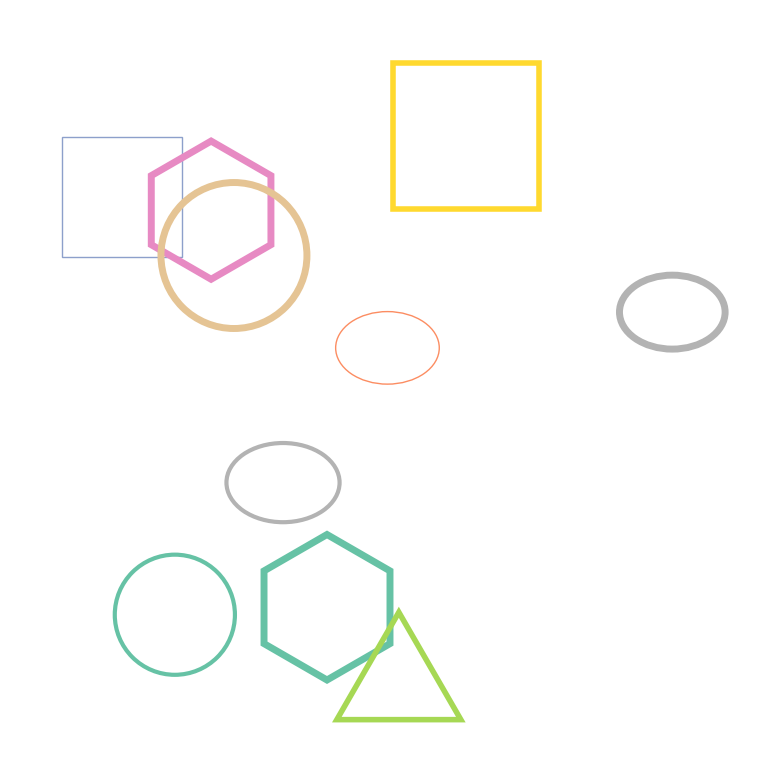[{"shape": "hexagon", "thickness": 2.5, "radius": 0.47, "center": [0.425, 0.211]}, {"shape": "circle", "thickness": 1.5, "radius": 0.39, "center": [0.227, 0.202]}, {"shape": "oval", "thickness": 0.5, "radius": 0.34, "center": [0.503, 0.548]}, {"shape": "square", "thickness": 0.5, "radius": 0.39, "center": [0.159, 0.745]}, {"shape": "hexagon", "thickness": 2.5, "radius": 0.45, "center": [0.274, 0.727]}, {"shape": "triangle", "thickness": 2, "radius": 0.46, "center": [0.518, 0.112]}, {"shape": "square", "thickness": 2, "radius": 0.47, "center": [0.605, 0.823]}, {"shape": "circle", "thickness": 2.5, "radius": 0.47, "center": [0.304, 0.668]}, {"shape": "oval", "thickness": 2.5, "radius": 0.34, "center": [0.873, 0.595]}, {"shape": "oval", "thickness": 1.5, "radius": 0.37, "center": [0.368, 0.373]}]